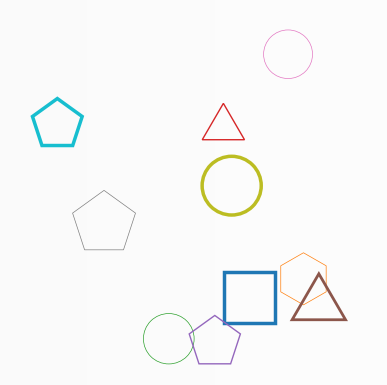[{"shape": "square", "thickness": 2.5, "radius": 0.33, "center": [0.644, 0.227]}, {"shape": "hexagon", "thickness": 0.5, "radius": 0.34, "center": [0.783, 0.276]}, {"shape": "circle", "thickness": 0.5, "radius": 0.33, "center": [0.436, 0.12]}, {"shape": "triangle", "thickness": 1, "radius": 0.31, "center": [0.576, 0.669]}, {"shape": "pentagon", "thickness": 1, "radius": 0.35, "center": [0.554, 0.111]}, {"shape": "triangle", "thickness": 2, "radius": 0.4, "center": [0.823, 0.209]}, {"shape": "circle", "thickness": 0.5, "radius": 0.32, "center": [0.743, 0.859]}, {"shape": "pentagon", "thickness": 0.5, "radius": 0.43, "center": [0.268, 0.42]}, {"shape": "circle", "thickness": 2.5, "radius": 0.38, "center": [0.598, 0.518]}, {"shape": "pentagon", "thickness": 2.5, "radius": 0.34, "center": [0.148, 0.677]}]